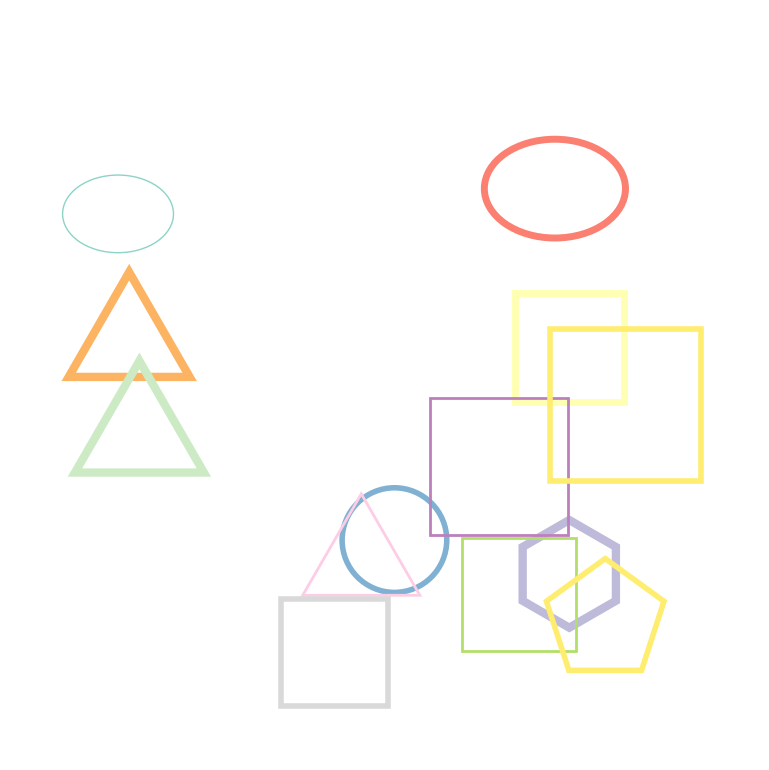[{"shape": "oval", "thickness": 0.5, "radius": 0.36, "center": [0.153, 0.722]}, {"shape": "square", "thickness": 2.5, "radius": 0.35, "center": [0.74, 0.548]}, {"shape": "hexagon", "thickness": 3, "radius": 0.35, "center": [0.739, 0.255]}, {"shape": "oval", "thickness": 2.5, "radius": 0.46, "center": [0.721, 0.755]}, {"shape": "circle", "thickness": 2, "radius": 0.34, "center": [0.512, 0.299]}, {"shape": "triangle", "thickness": 3, "radius": 0.45, "center": [0.168, 0.556]}, {"shape": "square", "thickness": 1, "radius": 0.37, "center": [0.674, 0.228]}, {"shape": "triangle", "thickness": 1, "radius": 0.44, "center": [0.469, 0.271]}, {"shape": "square", "thickness": 2, "radius": 0.35, "center": [0.435, 0.153]}, {"shape": "square", "thickness": 1, "radius": 0.45, "center": [0.649, 0.394]}, {"shape": "triangle", "thickness": 3, "radius": 0.48, "center": [0.181, 0.435]}, {"shape": "pentagon", "thickness": 2, "radius": 0.4, "center": [0.786, 0.194]}, {"shape": "square", "thickness": 2, "radius": 0.49, "center": [0.813, 0.474]}]